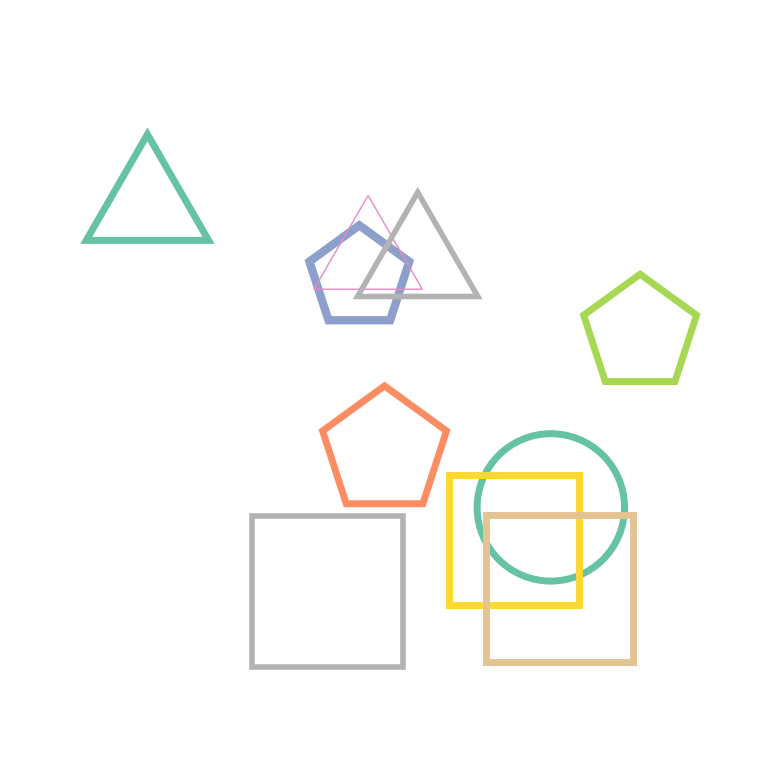[{"shape": "circle", "thickness": 2.5, "radius": 0.48, "center": [0.715, 0.341]}, {"shape": "triangle", "thickness": 2.5, "radius": 0.46, "center": [0.191, 0.734]}, {"shape": "pentagon", "thickness": 2.5, "radius": 0.42, "center": [0.499, 0.414]}, {"shape": "pentagon", "thickness": 3, "radius": 0.34, "center": [0.467, 0.639]}, {"shape": "triangle", "thickness": 0.5, "radius": 0.41, "center": [0.478, 0.665]}, {"shape": "pentagon", "thickness": 2.5, "radius": 0.39, "center": [0.831, 0.567]}, {"shape": "square", "thickness": 2.5, "radius": 0.42, "center": [0.667, 0.299]}, {"shape": "square", "thickness": 2.5, "radius": 0.48, "center": [0.727, 0.236]}, {"shape": "triangle", "thickness": 2, "radius": 0.45, "center": [0.542, 0.66]}, {"shape": "square", "thickness": 2, "radius": 0.49, "center": [0.425, 0.232]}]